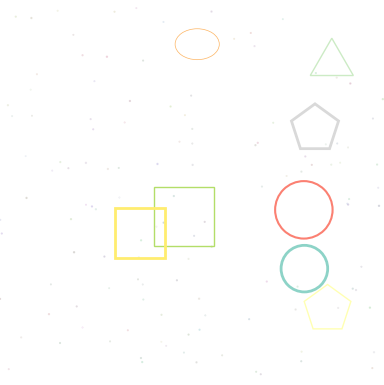[{"shape": "circle", "thickness": 2, "radius": 0.3, "center": [0.791, 0.302]}, {"shape": "pentagon", "thickness": 1, "radius": 0.32, "center": [0.851, 0.197]}, {"shape": "circle", "thickness": 1.5, "radius": 0.37, "center": [0.789, 0.455]}, {"shape": "oval", "thickness": 0.5, "radius": 0.29, "center": [0.512, 0.885]}, {"shape": "square", "thickness": 1, "radius": 0.39, "center": [0.478, 0.438]}, {"shape": "pentagon", "thickness": 2, "radius": 0.32, "center": [0.818, 0.666]}, {"shape": "triangle", "thickness": 1, "radius": 0.32, "center": [0.862, 0.836]}, {"shape": "square", "thickness": 2, "radius": 0.32, "center": [0.363, 0.395]}]